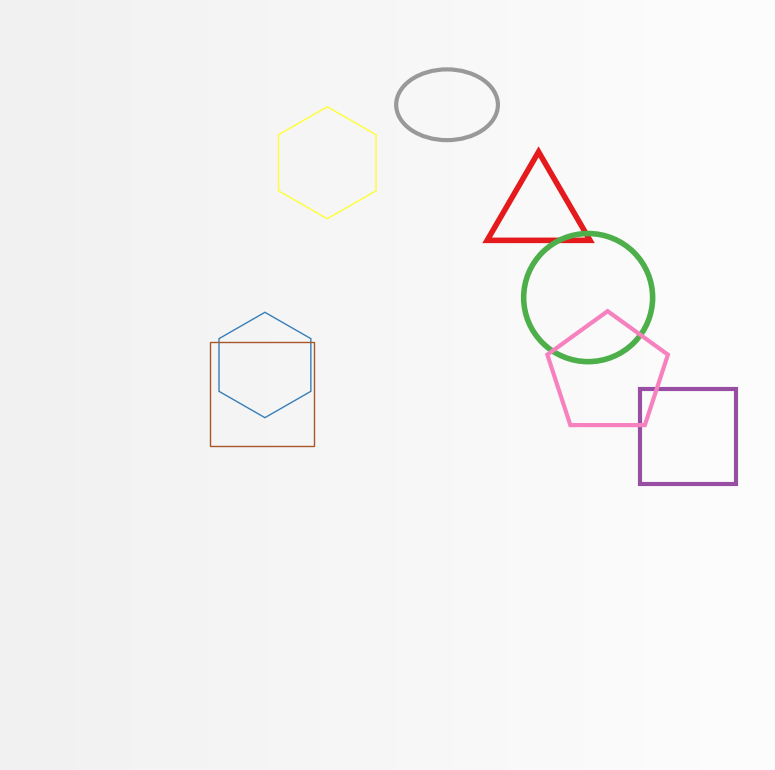[{"shape": "triangle", "thickness": 2, "radius": 0.38, "center": [0.695, 0.726]}, {"shape": "hexagon", "thickness": 0.5, "radius": 0.34, "center": [0.342, 0.526]}, {"shape": "circle", "thickness": 2, "radius": 0.42, "center": [0.759, 0.614]}, {"shape": "square", "thickness": 1.5, "radius": 0.31, "center": [0.888, 0.433]}, {"shape": "hexagon", "thickness": 0.5, "radius": 0.36, "center": [0.422, 0.789]}, {"shape": "square", "thickness": 0.5, "radius": 0.34, "center": [0.338, 0.488]}, {"shape": "pentagon", "thickness": 1.5, "radius": 0.41, "center": [0.784, 0.514]}, {"shape": "oval", "thickness": 1.5, "radius": 0.33, "center": [0.577, 0.864]}]